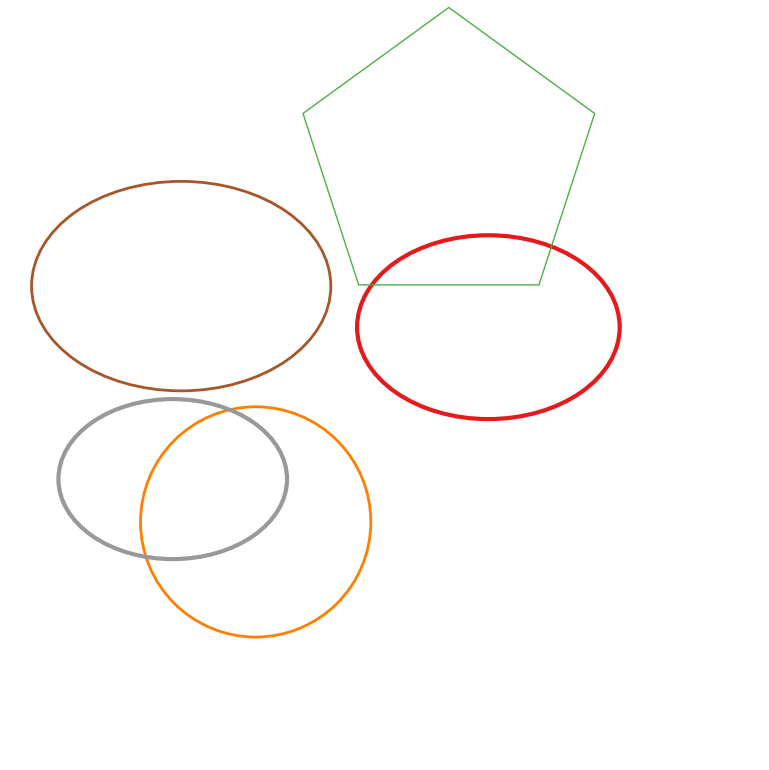[{"shape": "oval", "thickness": 1.5, "radius": 0.85, "center": [0.634, 0.575]}, {"shape": "pentagon", "thickness": 0.5, "radius": 1.0, "center": [0.583, 0.791]}, {"shape": "circle", "thickness": 1, "radius": 0.75, "center": [0.332, 0.322]}, {"shape": "oval", "thickness": 1, "radius": 0.97, "center": [0.235, 0.628]}, {"shape": "oval", "thickness": 1.5, "radius": 0.74, "center": [0.224, 0.378]}]